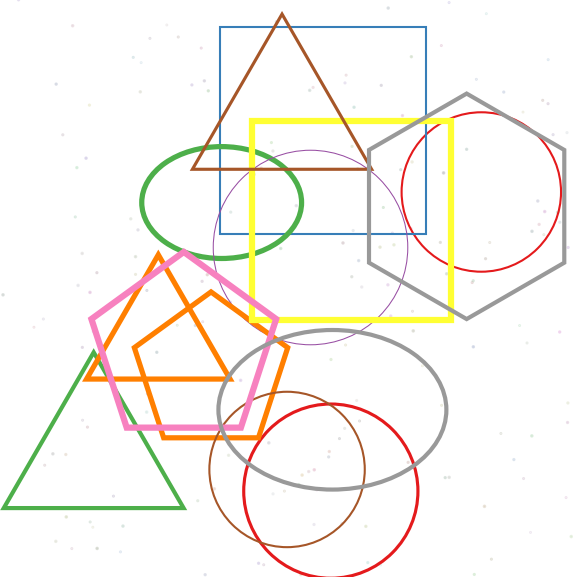[{"shape": "circle", "thickness": 1, "radius": 0.69, "center": [0.833, 0.667]}, {"shape": "circle", "thickness": 1.5, "radius": 0.75, "center": [0.573, 0.149]}, {"shape": "square", "thickness": 1, "radius": 0.89, "center": [0.56, 0.773]}, {"shape": "oval", "thickness": 2.5, "radius": 0.69, "center": [0.384, 0.648]}, {"shape": "triangle", "thickness": 2, "radius": 0.9, "center": [0.162, 0.209]}, {"shape": "circle", "thickness": 0.5, "radius": 0.84, "center": [0.538, 0.571]}, {"shape": "pentagon", "thickness": 2.5, "radius": 0.7, "center": [0.365, 0.354]}, {"shape": "triangle", "thickness": 2.5, "radius": 0.72, "center": [0.274, 0.414]}, {"shape": "square", "thickness": 3, "radius": 0.86, "center": [0.609, 0.617]}, {"shape": "triangle", "thickness": 1.5, "radius": 0.9, "center": [0.488, 0.796]}, {"shape": "circle", "thickness": 1, "radius": 0.67, "center": [0.497, 0.186]}, {"shape": "pentagon", "thickness": 3, "radius": 0.84, "center": [0.318, 0.395]}, {"shape": "oval", "thickness": 2, "radius": 0.99, "center": [0.576, 0.29]}, {"shape": "hexagon", "thickness": 2, "radius": 0.98, "center": [0.808, 0.642]}]